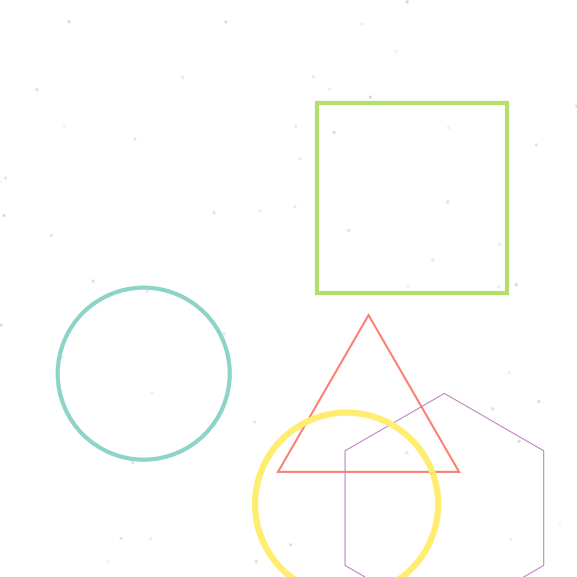[{"shape": "circle", "thickness": 2, "radius": 0.74, "center": [0.249, 0.352]}, {"shape": "triangle", "thickness": 1, "radius": 0.91, "center": [0.638, 0.273]}, {"shape": "square", "thickness": 2, "radius": 0.82, "center": [0.713, 0.657]}, {"shape": "hexagon", "thickness": 0.5, "radius": 0.99, "center": [0.77, 0.119]}, {"shape": "circle", "thickness": 3, "radius": 0.79, "center": [0.6, 0.126]}]